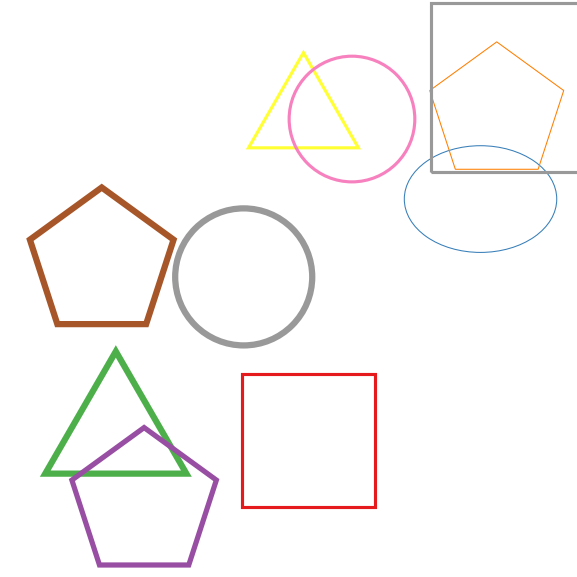[{"shape": "square", "thickness": 1.5, "radius": 0.58, "center": [0.534, 0.236]}, {"shape": "oval", "thickness": 0.5, "radius": 0.66, "center": [0.832, 0.654]}, {"shape": "triangle", "thickness": 3, "radius": 0.71, "center": [0.201, 0.25]}, {"shape": "pentagon", "thickness": 2.5, "radius": 0.66, "center": [0.25, 0.127]}, {"shape": "pentagon", "thickness": 0.5, "radius": 0.61, "center": [0.86, 0.805]}, {"shape": "triangle", "thickness": 1.5, "radius": 0.55, "center": [0.525, 0.798]}, {"shape": "pentagon", "thickness": 3, "radius": 0.65, "center": [0.176, 0.544]}, {"shape": "circle", "thickness": 1.5, "radius": 0.54, "center": [0.609, 0.793]}, {"shape": "square", "thickness": 1.5, "radius": 0.73, "center": [0.893, 0.847]}, {"shape": "circle", "thickness": 3, "radius": 0.59, "center": [0.422, 0.52]}]